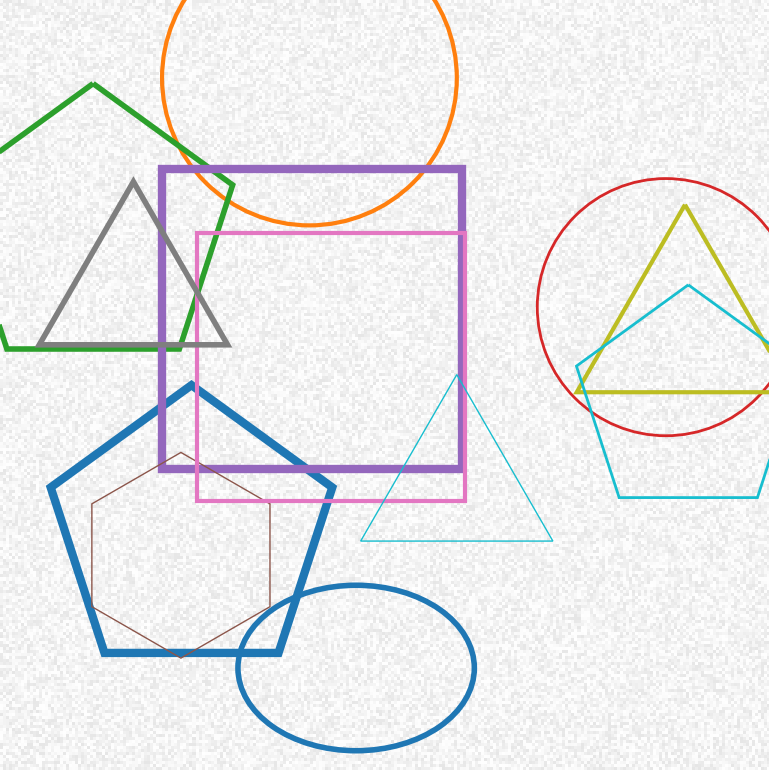[{"shape": "pentagon", "thickness": 3, "radius": 0.96, "center": [0.249, 0.308]}, {"shape": "oval", "thickness": 2, "radius": 0.77, "center": [0.463, 0.132]}, {"shape": "circle", "thickness": 1.5, "radius": 0.96, "center": [0.402, 0.899]}, {"shape": "pentagon", "thickness": 2, "radius": 0.95, "center": [0.121, 0.701]}, {"shape": "circle", "thickness": 1, "radius": 0.83, "center": [0.865, 0.601]}, {"shape": "square", "thickness": 3, "radius": 0.97, "center": [0.405, 0.586]}, {"shape": "hexagon", "thickness": 0.5, "radius": 0.67, "center": [0.235, 0.279]}, {"shape": "square", "thickness": 1.5, "radius": 0.87, "center": [0.43, 0.523]}, {"shape": "triangle", "thickness": 2, "radius": 0.71, "center": [0.173, 0.623]}, {"shape": "triangle", "thickness": 1.5, "radius": 0.81, "center": [0.89, 0.572]}, {"shape": "pentagon", "thickness": 1, "radius": 0.76, "center": [0.894, 0.477]}, {"shape": "triangle", "thickness": 0.5, "radius": 0.72, "center": [0.593, 0.369]}]